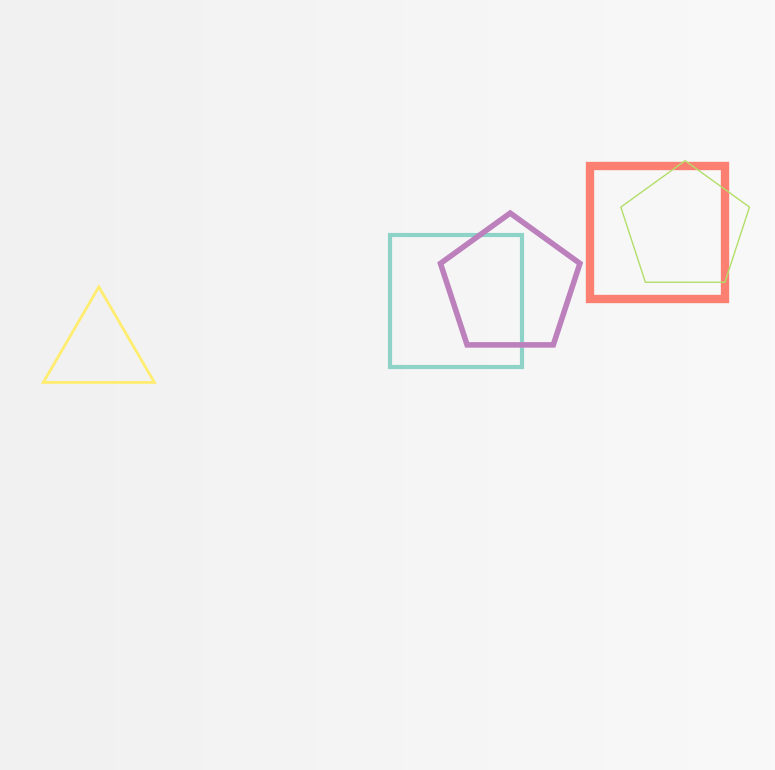[{"shape": "square", "thickness": 1.5, "radius": 0.43, "center": [0.588, 0.609]}, {"shape": "square", "thickness": 3, "radius": 0.43, "center": [0.849, 0.698]}, {"shape": "pentagon", "thickness": 0.5, "radius": 0.44, "center": [0.884, 0.704]}, {"shape": "pentagon", "thickness": 2, "radius": 0.47, "center": [0.658, 0.629]}, {"shape": "triangle", "thickness": 1, "radius": 0.41, "center": [0.128, 0.545]}]